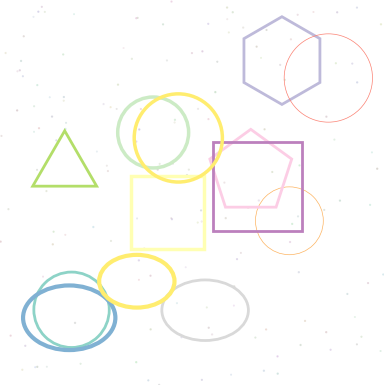[{"shape": "circle", "thickness": 2, "radius": 0.49, "center": [0.186, 0.195]}, {"shape": "square", "thickness": 2.5, "radius": 0.47, "center": [0.435, 0.449]}, {"shape": "hexagon", "thickness": 2, "radius": 0.57, "center": [0.732, 0.843]}, {"shape": "circle", "thickness": 0.5, "radius": 0.57, "center": [0.853, 0.797]}, {"shape": "oval", "thickness": 3, "radius": 0.6, "center": [0.18, 0.175]}, {"shape": "circle", "thickness": 0.5, "radius": 0.44, "center": [0.752, 0.427]}, {"shape": "triangle", "thickness": 2, "radius": 0.48, "center": [0.168, 0.564]}, {"shape": "pentagon", "thickness": 2, "radius": 0.56, "center": [0.651, 0.552]}, {"shape": "oval", "thickness": 2, "radius": 0.56, "center": [0.533, 0.194]}, {"shape": "square", "thickness": 2, "radius": 0.58, "center": [0.669, 0.516]}, {"shape": "circle", "thickness": 2.5, "radius": 0.46, "center": [0.398, 0.656]}, {"shape": "oval", "thickness": 3, "radius": 0.49, "center": [0.355, 0.27]}, {"shape": "circle", "thickness": 2.5, "radius": 0.57, "center": [0.463, 0.642]}]